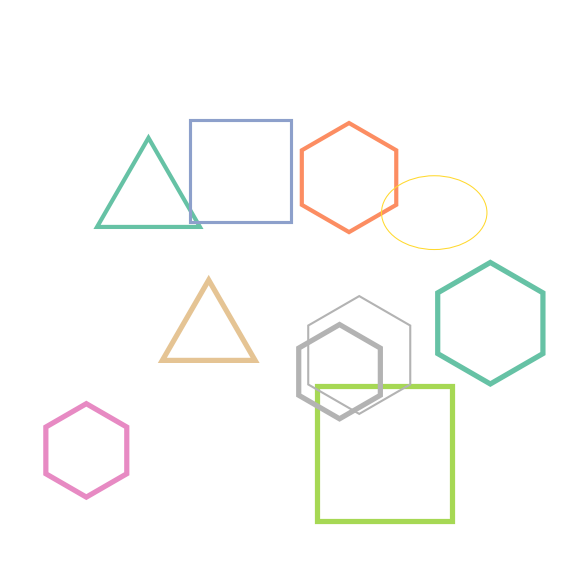[{"shape": "triangle", "thickness": 2, "radius": 0.51, "center": [0.257, 0.658]}, {"shape": "hexagon", "thickness": 2.5, "radius": 0.53, "center": [0.849, 0.439]}, {"shape": "hexagon", "thickness": 2, "radius": 0.47, "center": [0.604, 0.692]}, {"shape": "square", "thickness": 1.5, "radius": 0.44, "center": [0.417, 0.703]}, {"shape": "hexagon", "thickness": 2.5, "radius": 0.4, "center": [0.149, 0.219]}, {"shape": "square", "thickness": 2.5, "radius": 0.58, "center": [0.665, 0.214]}, {"shape": "oval", "thickness": 0.5, "radius": 0.46, "center": [0.752, 0.631]}, {"shape": "triangle", "thickness": 2.5, "radius": 0.46, "center": [0.361, 0.421]}, {"shape": "hexagon", "thickness": 1, "radius": 0.51, "center": [0.622, 0.384]}, {"shape": "hexagon", "thickness": 2.5, "radius": 0.41, "center": [0.588, 0.356]}]